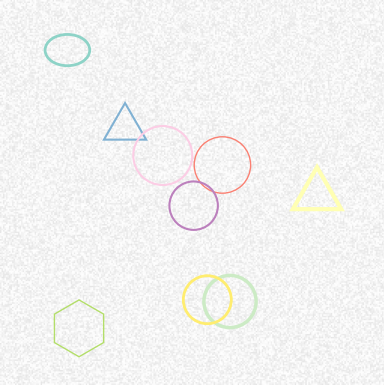[{"shape": "oval", "thickness": 2, "radius": 0.29, "center": [0.175, 0.87]}, {"shape": "triangle", "thickness": 3, "radius": 0.36, "center": [0.823, 0.493]}, {"shape": "circle", "thickness": 1, "radius": 0.37, "center": [0.578, 0.571]}, {"shape": "triangle", "thickness": 1.5, "radius": 0.32, "center": [0.325, 0.669]}, {"shape": "hexagon", "thickness": 1, "radius": 0.37, "center": [0.205, 0.147]}, {"shape": "circle", "thickness": 1.5, "radius": 0.38, "center": [0.423, 0.596]}, {"shape": "circle", "thickness": 1.5, "radius": 0.31, "center": [0.503, 0.466]}, {"shape": "circle", "thickness": 2.5, "radius": 0.34, "center": [0.597, 0.217]}, {"shape": "circle", "thickness": 2, "radius": 0.31, "center": [0.538, 0.222]}]